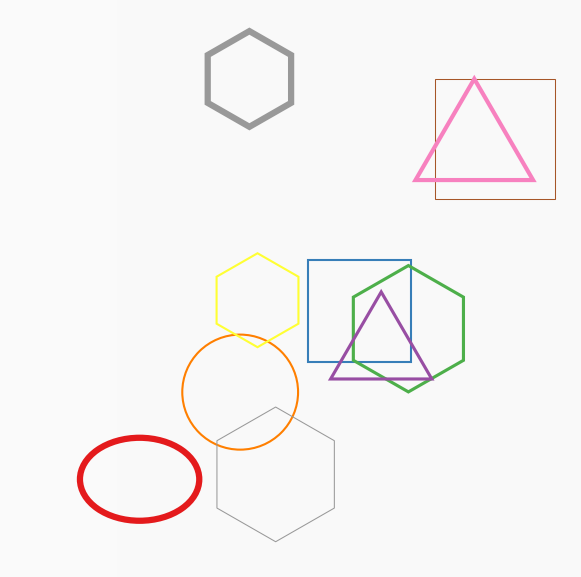[{"shape": "oval", "thickness": 3, "radius": 0.51, "center": [0.24, 0.169]}, {"shape": "square", "thickness": 1, "radius": 0.44, "center": [0.618, 0.46]}, {"shape": "hexagon", "thickness": 1.5, "radius": 0.55, "center": [0.703, 0.43]}, {"shape": "triangle", "thickness": 1.5, "radius": 0.5, "center": [0.656, 0.393]}, {"shape": "circle", "thickness": 1, "radius": 0.5, "center": [0.413, 0.32]}, {"shape": "hexagon", "thickness": 1, "radius": 0.41, "center": [0.443, 0.479]}, {"shape": "square", "thickness": 0.5, "radius": 0.52, "center": [0.852, 0.759]}, {"shape": "triangle", "thickness": 2, "radius": 0.58, "center": [0.816, 0.746]}, {"shape": "hexagon", "thickness": 0.5, "radius": 0.58, "center": [0.474, 0.178]}, {"shape": "hexagon", "thickness": 3, "radius": 0.41, "center": [0.429, 0.862]}]